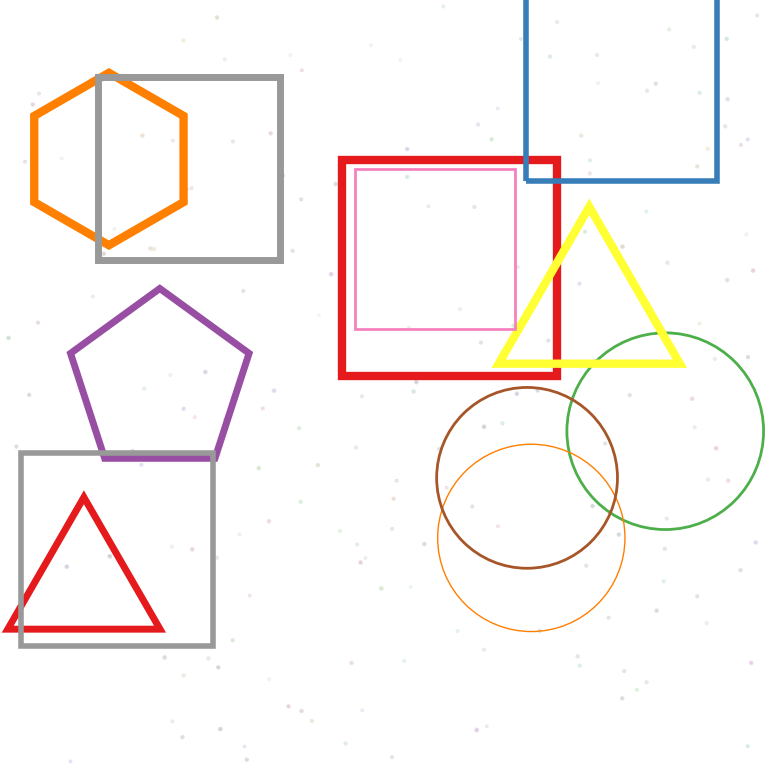[{"shape": "square", "thickness": 3, "radius": 0.7, "center": [0.584, 0.652]}, {"shape": "triangle", "thickness": 2.5, "radius": 0.57, "center": [0.109, 0.24]}, {"shape": "square", "thickness": 2, "radius": 0.62, "center": [0.807, 0.889]}, {"shape": "circle", "thickness": 1, "radius": 0.64, "center": [0.864, 0.44]}, {"shape": "pentagon", "thickness": 2.5, "radius": 0.61, "center": [0.208, 0.503]}, {"shape": "circle", "thickness": 0.5, "radius": 0.61, "center": [0.69, 0.301]}, {"shape": "hexagon", "thickness": 3, "radius": 0.56, "center": [0.141, 0.793]}, {"shape": "triangle", "thickness": 3, "radius": 0.68, "center": [0.765, 0.596]}, {"shape": "circle", "thickness": 1, "radius": 0.59, "center": [0.684, 0.379]}, {"shape": "square", "thickness": 1, "radius": 0.52, "center": [0.565, 0.677]}, {"shape": "square", "thickness": 2.5, "radius": 0.59, "center": [0.245, 0.781]}, {"shape": "square", "thickness": 2, "radius": 0.62, "center": [0.152, 0.286]}]